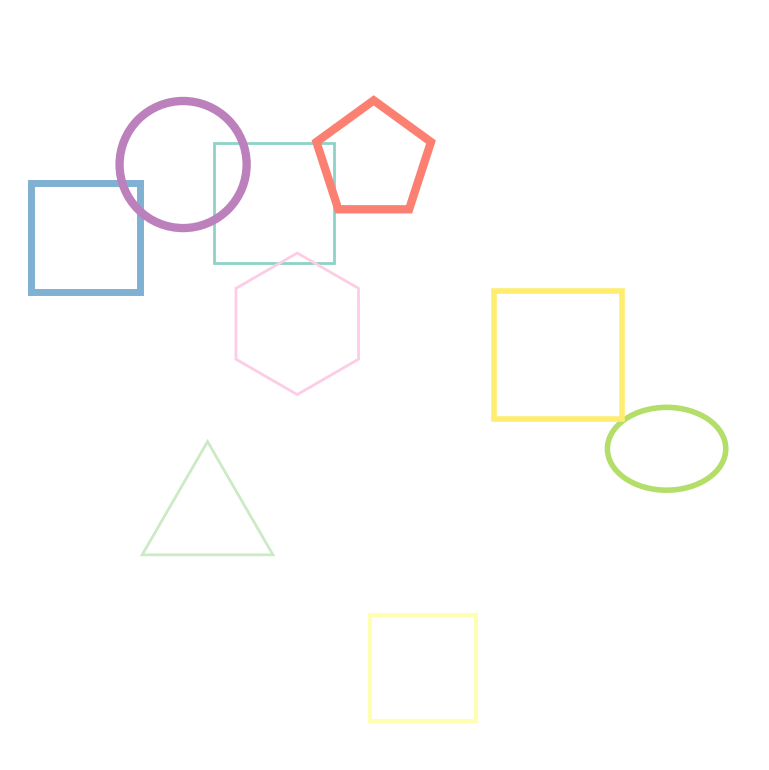[{"shape": "square", "thickness": 1, "radius": 0.39, "center": [0.356, 0.736]}, {"shape": "square", "thickness": 1.5, "radius": 0.34, "center": [0.549, 0.133]}, {"shape": "pentagon", "thickness": 3, "radius": 0.39, "center": [0.485, 0.791]}, {"shape": "square", "thickness": 2.5, "radius": 0.35, "center": [0.111, 0.692]}, {"shape": "oval", "thickness": 2, "radius": 0.38, "center": [0.866, 0.417]}, {"shape": "hexagon", "thickness": 1, "radius": 0.46, "center": [0.386, 0.579]}, {"shape": "circle", "thickness": 3, "radius": 0.41, "center": [0.238, 0.786]}, {"shape": "triangle", "thickness": 1, "radius": 0.49, "center": [0.27, 0.328]}, {"shape": "square", "thickness": 2, "radius": 0.41, "center": [0.725, 0.539]}]